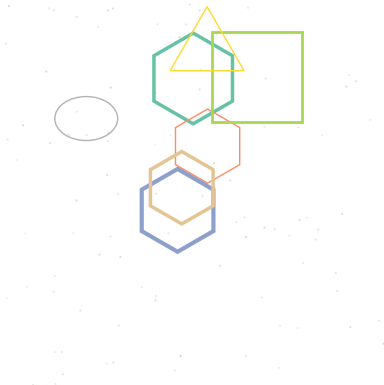[{"shape": "hexagon", "thickness": 2.5, "radius": 0.59, "center": [0.502, 0.796]}, {"shape": "hexagon", "thickness": 1, "radius": 0.48, "center": [0.539, 0.621]}, {"shape": "hexagon", "thickness": 3, "radius": 0.54, "center": [0.461, 0.454]}, {"shape": "square", "thickness": 2, "radius": 0.59, "center": [0.668, 0.8]}, {"shape": "triangle", "thickness": 1, "radius": 0.55, "center": [0.538, 0.872]}, {"shape": "hexagon", "thickness": 2.5, "radius": 0.47, "center": [0.472, 0.512]}, {"shape": "oval", "thickness": 1, "radius": 0.41, "center": [0.224, 0.692]}]